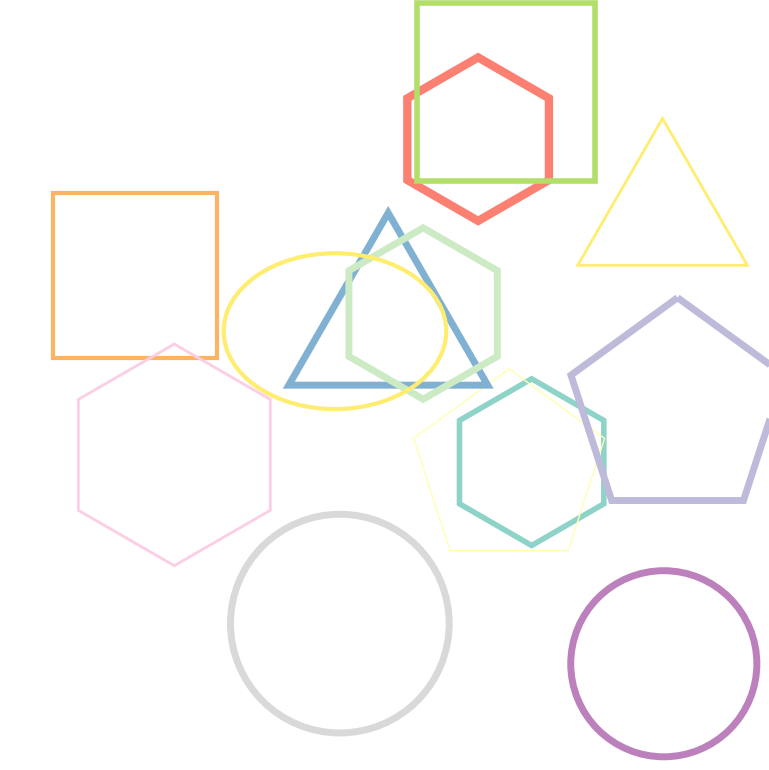[{"shape": "hexagon", "thickness": 2, "radius": 0.54, "center": [0.69, 0.4]}, {"shape": "pentagon", "thickness": 0.5, "radius": 0.65, "center": [0.661, 0.39]}, {"shape": "pentagon", "thickness": 2.5, "radius": 0.73, "center": [0.88, 0.468]}, {"shape": "hexagon", "thickness": 3, "radius": 0.53, "center": [0.621, 0.819]}, {"shape": "triangle", "thickness": 2.5, "radius": 0.75, "center": [0.504, 0.574]}, {"shape": "square", "thickness": 1.5, "radius": 0.54, "center": [0.175, 0.642]}, {"shape": "square", "thickness": 2, "radius": 0.58, "center": [0.657, 0.881]}, {"shape": "hexagon", "thickness": 1, "radius": 0.72, "center": [0.226, 0.409]}, {"shape": "circle", "thickness": 2.5, "radius": 0.71, "center": [0.441, 0.19]}, {"shape": "circle", "thickness": 2.5, "radius": 0.6, "center": [0.862, 0.138]}, {"shape": "hexagon", "thickness": 2.5, "radius": 0.56, "center": [0.55, 0.593]}, {"shape": "oval", "thickness": 1.5, "radius": 0.72, "center": [0.435, 0.57]}, {"shape": "triangle", "thickness": 1, "radius": 0.64, "center": [0.86, 0.719]}]